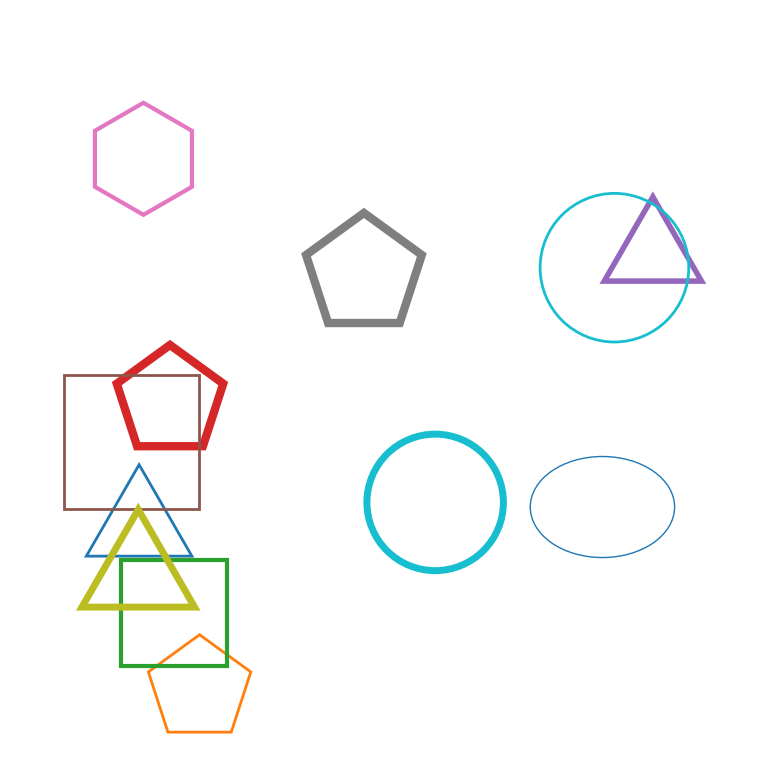[{"shape": "triangle", "thickness": 1, "radius": 0.4, "center": [0.181, 0.317]}, {"shape": "oval", "thickness": 0.5, "radius": 0.47, "center": [0.782, 0.342]}, {"shape": "pentagon", "thickness": 1, "radius": 0.35, "center": [0.259, 0.106]}, {"shape": "square", "thickness": 1.5, "radius": 0.34, "center": [0.226, 0.204]}, {"shape": "pentagon", "thickness": 3, "radius": 0.36, "center": [0.221, 0.479]}, {"shape": "triangle", "thickness": 2, "radius": 0.36, "center": [0.848, 0.671]}, {"shape": "square", "thickness": 1, "radius": 0.44, "center": [0.171, 0.426]}, {"shape": "hexagon", "thickness": 1.5, "radius": 0.36, "center": [0.186, 0.794]}, {"shape": "pentagon", "thickness": 3, "radius": 0.4, "center": [0.473, 0.644]}, {"shape": "triangle", "thickness": 2.5, "radius": 0.42, "center": [0.18, 0.254]}, {"shape": "circle", "thickness": 1, "radius": 0.48, "center": [0.798, 0.652]}, {"shape": "circle", "thickness": 2.5, "radius": 0.44, "center": [0.565, 0.348]}]